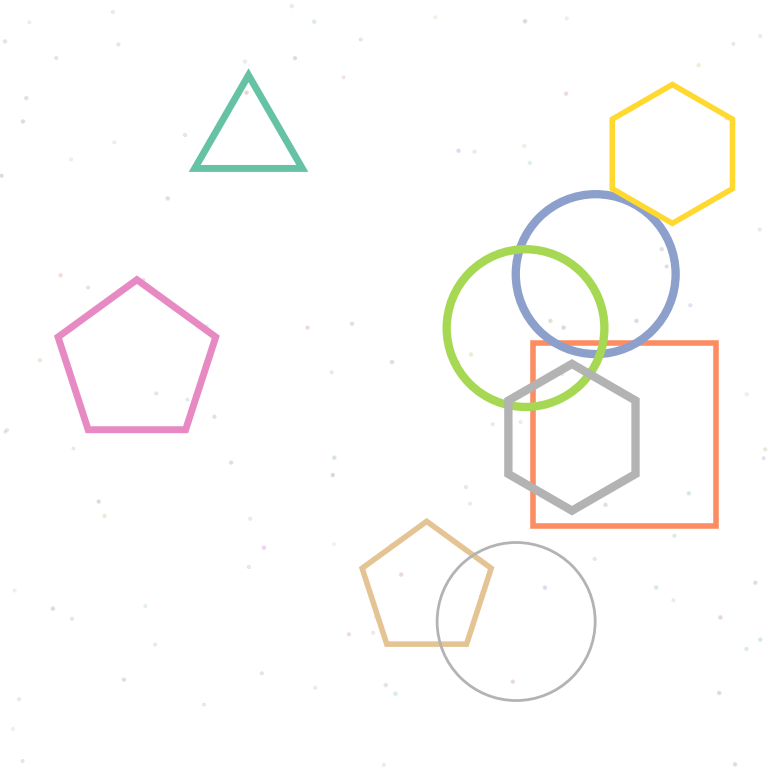[{"shape": "triangle", "thickness": 2.5, "radius": 0.4, "center": [0.323, 0.822]}, {"shape": "square", "thickness": 2, "radius": 0.59, "center": [0.811, 0.436]}, {"shape": "circle", "thickness": 3, "radius": 0.52, "center": [0.774, 0.644]}, {"shape": "pentagon", "thickness": 2.5, "radius": 0.54, "center": [0.178, 0.529]}, {"shape": "circle", "thickness": 3, "radius": 0.51, "center": [0.683, 0.574]}, {"shape": "hexagon", "thickness": 2, "radius": 0.45, "center": [0.873, 0.8]}, {"shape": "pentagon", "thickness": 2, "radius": 0.44, "center": [0.554, 0.235]}, {"shape": "hexagon", "thickness": 3, "radius": 0.48, "center": [0.743, 0.432]}, {"shape": "circle", "thickness": 1, "radius": 0.51, "center": [0.67, 0.193]}]